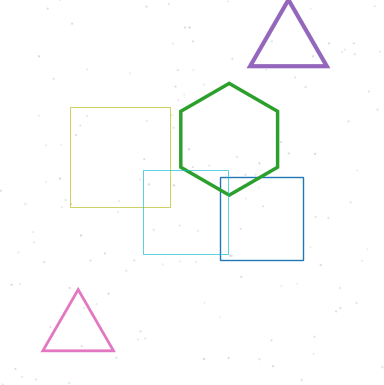[{"shape": "square", "thickness": 1, "radius": 0.54, "center": [0.68, 0.431]}, {"shape": "hexagon", "thickness": 2.5, "radius": 0.73, "center": [0.595, 0.638]}, {"shape": "triangle", "thickness": 3, "radius": 0.58, "center": [0.749, 0.886]}, {"shape": "triangle", "thickness": 2, "radius": 0.53, "center": [0.203, 0.142]}, {"shape": "square", "thickness": 0.5, "radius": 0.65, "center": [0.312, 0.593]}, {"shape": "square", "thickness": 0.5, "radius": 0.55, "center": [0.483, 0.45]}]